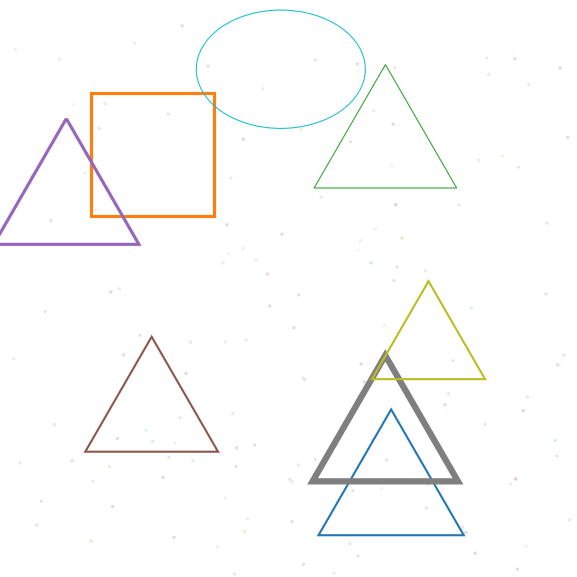[{"shape": "triangle", "thickness": 1, "radius": 0.73, "center": [0.677, 0.145]}, {"shape": "square", "thickness": 1.5, "radius": 0.53, "center": [0.265, 0.732]}, {"shape": "triangle", "thickness": 0.5, "radius": 0.71, "center": [0.667, 0.745]}, {"shape": "triangle", "thickness": 1.5, "radius": 0.73, "center": [0.115, 0.649]}, {"shape": "triangle", "thickness": 1, "radius": 0.66, "center": [0.263, 0.283]}, {"shape": "triangle", "thickness": 3, "radius": 0.73, "center": [0.667, 0.238]}, {"shape": "triangle", "thickness": 1, "radius": 0.57, "center": [0.742, 0.399]}, {"shape": "oval", "thickness": 0.5, "radius": 0.73, "center": [0.486, 0.879]}]